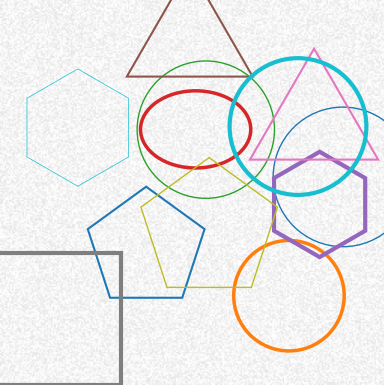[{"shape": "circle", "thickness": 1, "radius": 0.91, "center": [0.891, 0.541]}, {"shape": "pentagon", "thickness": 1.5, "radius": 0.8, "center": [0.38, 0.356]}, {"shape": "circle", "thickness": 2.5, "radius": 0.72, "center": [0.751, 0.232]}, {"shape": "circle", "thickness": 1, "radius": 0.89, "center": [0.535, 0.663]}, {"shape": "oval", "thickness": 2.5, "radius": 0.72, "center": [0.508, 0.664]}, {"shape": "hexagon", "thickness": 3, "radius": 0.68, "center": [0.83, 0.469]}, {"shape": "triangle", "thickness": 1.5, "radius": 0.94, "center": [0.493, 0.895]}, {"shape": "triangle", "thickness": 1.5, "radius": 0.96, "center": [0.816, 0.682]}, {"shape": "square", "thickness": 3, "radius": 0.86, "center": [0.144, 0.171]}, {"shape": "pentagon", "thickness": 1, "radius": 0.93, "center": [0.543, 0.404]}, {"shape": "circle", "thickness": 3, "radius": 0.89, "center": [0.774, 0.671]}, {"shape": "hexagon", "thickness": 0.5, "radius": 0.76, "center": [0.202, 0.669]}]